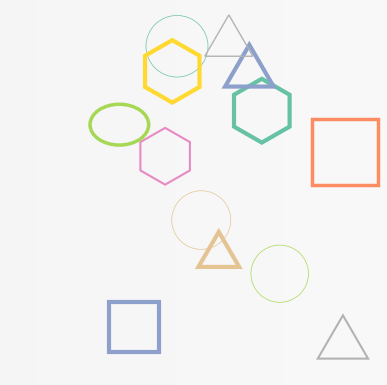[{"shape": "circle", "thickness": 0.5, "radius": 0.4, "center": [0.457, 0.88]}, {"shape": "hexagon", "thickness": 3, "radius": 0.41, "center": [0.676, 0.713]}, {"shape": "square", "thickness": 2.5, "radius": 0.43, "center": [0.89, 0.605]}, {"shape": "square", "thickness": 3, "radius": 0.32, "center": [0.347, 0.151]}, {"shape": "triangle", "thickness": 3, "radius": 0.36, "center": [0.643, 0.811]}, {"shape": "hexagon", "thickness": 1.5, "radius": 0.37, "center": [0.426, 0.594]}, {"shape": "oval", "thickness": 2.5, "radius": 0.38, "center": [0.308, 0.676]}, {"shape": "circle", "thickness": 0.5, "radius": 0.37, "center": [0.722, 0.289]}, {"shape": "hexagon", "thickness": 3, "radius": 0.41, "center": [0.445, 0.815]}, {"shape": "circle", "thickness": 0.5, "radius": 0.38, "center": [0.519, 0.428]}, {"shape": "triangle", "thickness": 3, "radius": 0.3, "center": [0.565, 0.337]}, {"shape": "triangle", "thickness": 1.5, "radius": 0.37, "center": [0.885, 0.106]}, {"shape": "triangle", "thickness": 1, "radius": 0.36, "center": [0.591, 0.89]}]